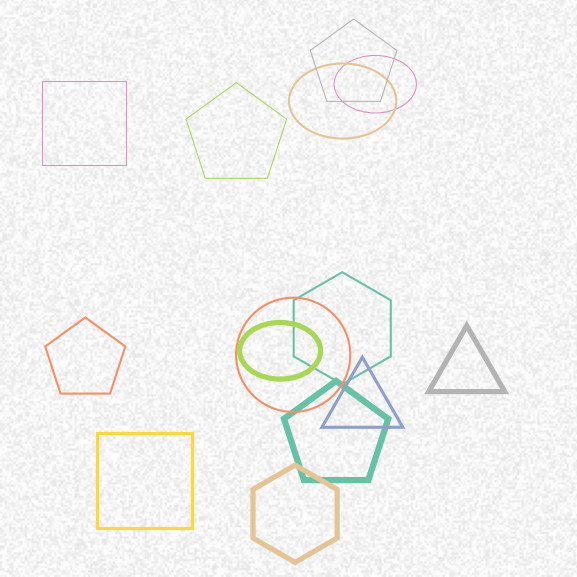[{"shape": "pentagon", "thickness": 3, "radius": 0.47, "center": [0.582, 0.245]}, {"shape": "hexagon", "thickness": 1, "radius": 0.49, "center": [0.593, 0.431]}, {"shape": "circle", "thickness": 1, "radius": 0.49, "center": [0.508, 0.385]}, {"shape": "pentagon", "thickness": 1, "radius": 0.36, "center": [0.148, 0.377]}, {"shape": "triangle", "thickness": 1.5, "radius": 0.4, "center": [0.627, 0.3]}, {"shape": "oval", "thickness": 0.5, "radius": 0.36, "center": [0.65, 0.853]}, {"shape": "square", "thickness": 0.5, "radius": 0.36, "center": [0.146, 0.787]}, {"shape": "pentagon", "thickness": 0.5, "radius": 0.46, "center": [0.409, 0.764]}, {"shape": "oval", "thickness": 2.5, "radius": 0.35, "center": [0.485, 0.392]}, {"shape": "square", "thickness": 1.5, "radius": 0.41, "center": [0.25, 0.168]}, {"shape": "oval", "thickness": 1, "radius": 0.46, "center": [0.593, 0.824]}, {"shape": "hexagon", "thickness": 2.5, "radius": 0.42, "center": [0.511, 0.11]}, {"shape": "pentagon", "thickness": 0.5, "radius": 0.39, "center": [0.612, 0.887]}, {"shape": "triangle", "thickness": 2.5, "radius": 0.38, "center": [0.808, 0.359]}]